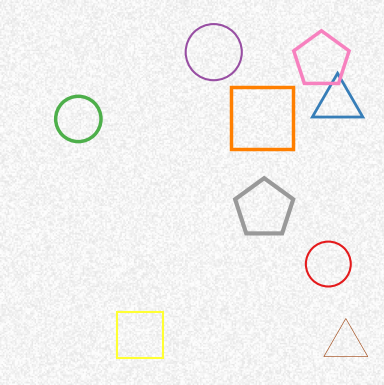[{"shape": "circle", "thickness": 1.5, "radius": 0.29, "center": [0.853, 0.314]}, {"shape": "triangle", "thickness": 2, "radius": 0.38, "center": [0.877, 0.734]}, {"shape": "circle", "thickness": 2.5, "radius": 0.29, "center": [0.203, 0.691]}, {"shape": "circle", "thickness": 1.5, "radius": 0.36, "center": [0.555, 0.865]}, {"shape": "square", "thickness": 2.5, "radius": 0.4, "center": [0.681, 0.693]}, {"shape": "square", "thickness": 1.5, "radius": 0.3, "center": [0.363, 0.129]}, {"shape": "triangle", "thickness": 0.5, "radius": 0.33, "center": [0.898, 0.107]}, {"shape": "pentagon", "thickness": 2.5, "radius": 0.38, "center": [0.835, 0.844]}, {"shape": "pentagon", "thickness": 3, "radius": 0.4, "center": [0.686, 0.458]}]